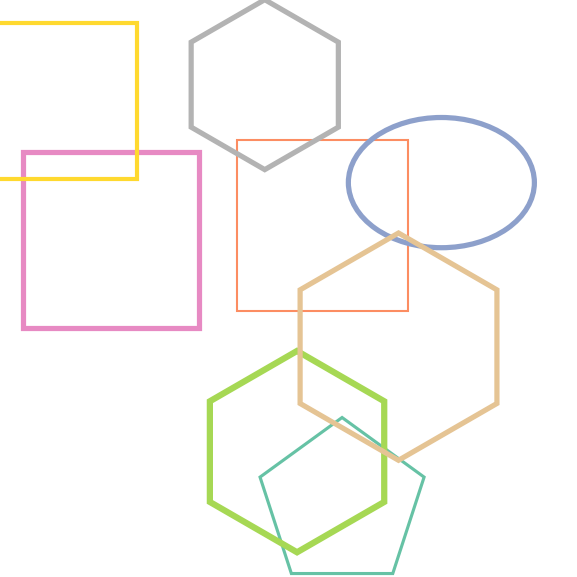[{"shape": "pentagon", "thickness": 1.5, "radius": 0.75, "center": [0.592, 0.127]}, {"shape": "square", "thickness": 1, "radius": 0.74, "center": [0.559, 0.609]}, {"shape": "oval", "thickness": 2.5, "radius": 0.81, "center": [0.764, 0.683]}, {"shape": "square", "thickness": 2.5, "radius": 0.76, "center": [0.192, 0.583]}, {"shape": "hexagon", "thickness": 3, "radius": 0.87, "center": [0.514, 0.217]}, {"shape": "square", "thickness": 2, "radius": 0.67, "center": [0.103, 0.824]}, {"shape": "hexagon", "thickness": 2.5, "radius": 0.98, "center": [0.69, 0.399]}, {"shape": "hexagon", "thickness": 2.5, "radius": 0.74, "center": [0.458, 0.853]}]